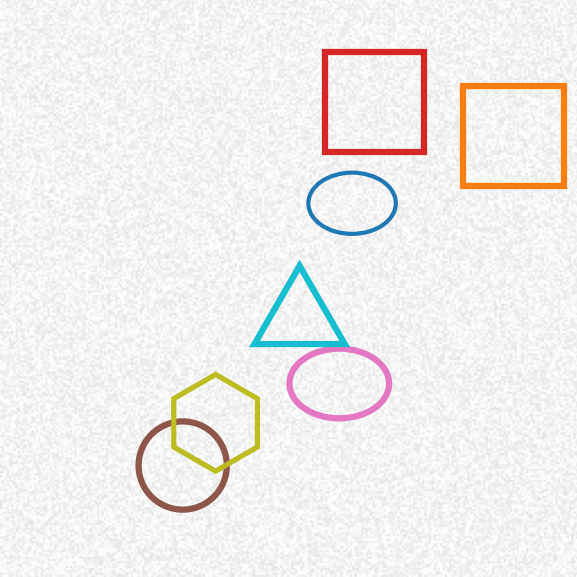[{"shape": "oval", "thickness": 2, "radius": 0.38, "center": [0.61, 0.647]}, {"shape": "square", "thickness": 3, "radius": 0.44, "center": [0.89, 0.764]}, {"shape": "square", "thickness": 3, "radius": 0.43, "center": [0.648, 0.823]}, {"shape": "circle", "thickness": 3, "radius": 0.38, "center": [0.316, 0.193]}, {"shape": "oval", "thickness": 3, "radius": 0.43, "center": [0.588, 0.335]}, {"shape": "hexagon", "thickness": 2.5, "radius": 0.42, "center": [0.373, 0.267]}, {"shape": "triangle", "thickness": 3, "radius": 0.45, "center": [0.519, 0.449]}]